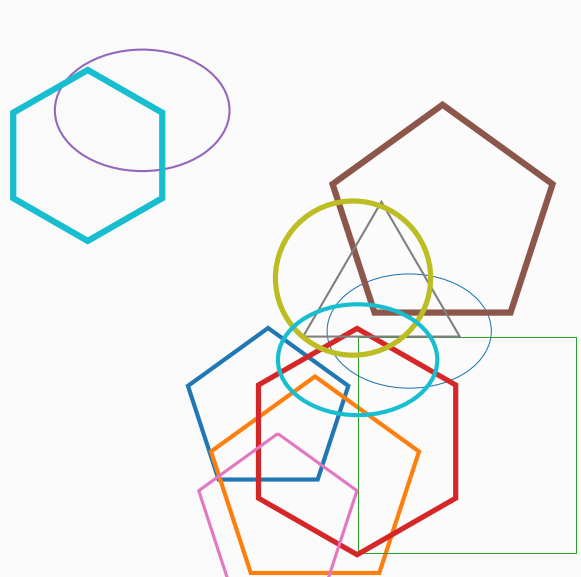[{"shape": "pentagon", "thickness": 2, "radius": 0.73, "center": [0.461, 0.286]}, {"shape": "oval", "thickness": 0.5, "radius": 0.71, "center": [0.704, 0.426]}, {"shape": "pentagon", "thickness": 2, "radius": 0.94, "center": [0.542, 0.159]}, {"shape": "square", "thickness": 0.5, "radius": 0.94, "center": [0.804, 0.229]}, {"shape": "hexagon", "thickness": 2.5, "radius": 0.98, "center": [0.614, 0.235]}, {"shape": "oval", "thickness": 1, "radius": 0.75, "center": [0.245, 0.808]}, {"shape": "pentagon", "thickness": 3, "radius": 0.99, "center": [0.761, 0.619]}, {"shape": "pentagon", "thickness": 1.5, "radius": 0.72, "center": [0.478, 0.105]}, {"shape": "triangle", "thickness": 1, "radius": 0.78, "center": [0.656, 0.494]}, {"shape": "circle", "thickness": 2.5, "radius": 0.67, "center": [0.607, 0.518]}, {"shape": "oval", "thickness": 2, "radius": 0.69, "center": [0.615, 0.376]}, {"shape": "hexagon", "thickness": 3, "radius": 0.74, "center": [0.151, 0.73]}]